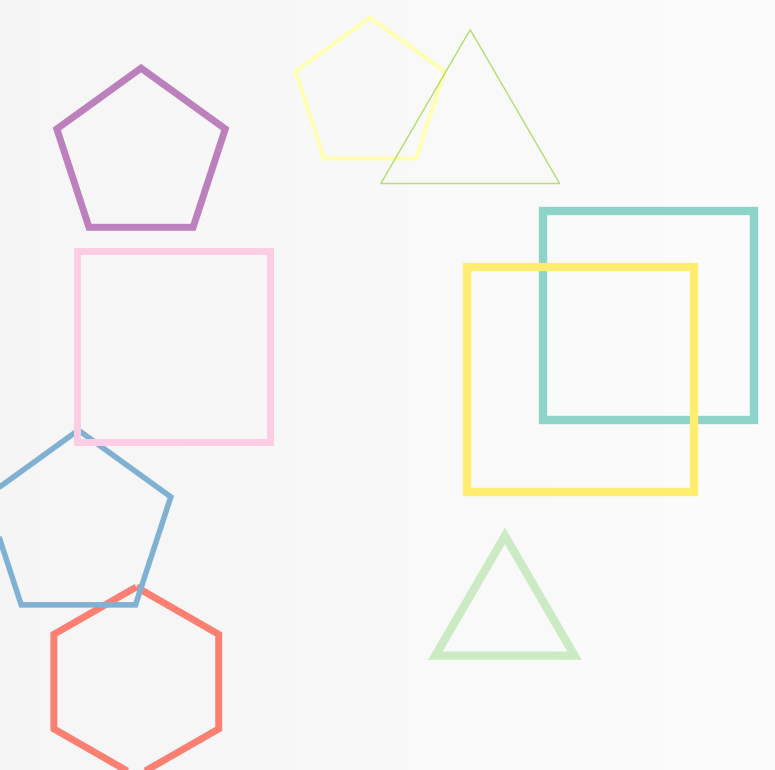[{"shape": "square", "thickness": 3, "radius": 0.68, "center": [0.837, 0.59]}, {"shape": "pentagon", "thickness": 1.5, "radius": 0.51, "center": [0.477, 0.876]}, {"shape": "hexagon", "thickness": 2.5, "radius": 0.61, "center": [0.176, 0.115]}, {"shape": "pentagon", "thickness": 2, "radius": 0.63, "center": [0.101, 0.316]}, {"shape": "triangle", "thickness": 0.5, "radius": 0.67, "center": [0.607, 0.828]}, {"shape": "square", "thickness": 2.5, "radius": 0.62, "center": [0.224, 0.55]}, {"shape": "pentagon", "thickness": 2.5, "radius": 0.57, "center": [0.182, 0.797]}, {"shape": "triangle", "thickness": 3, "radius": 0.52, "center": [0.652, 0.2]}, {"shape": "square", "thickness": 3, "radius": 0.73, "center": [0.749, 0.507]}]